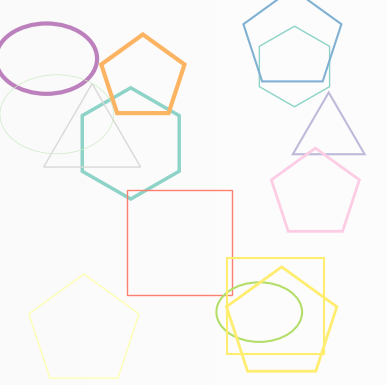[{"shape": "hexagon", "thickness": 1, "radius": 0.52, "center": [0.76, 0.827]}, {"shape": "hexagon", "thickness": 2.5, "radius": 0.72, "center": [0.337, 0.627]}, {"shape": "pentagon", "thickness": 1, "radius": 0.75, "center": [0.217, 0.139]}, {"shape": "triangle", "thickness": 1.5, "radius": 0.53, "center": [0.848, 0.653]}, {"shape": "square", "thickness": 1, "radius": 0.68, "center": [0.462, 0.37]}, {"shape": "pentagon", "thickness": 1.5, "radius": 0.66, "center": [0.755, 0.896]}, {"shape": "pentagon", "thickness": 3, "radius": 0.56, "center": [0.369, 0.798]}, {"shape": "oval", "thickness": 1.5, "radius": 0.55, "center": [0.669, 0.189]}, {"shape": "pentagon", "thickness": 2, "radius": 0.6, "center": [0.814, 0.496]}, {"shape": "triangle", "thickness": 1, "radius": 0.72, "center": [0.238, 0.638]}, {"shape": "oval", "thickness": 3, "radius": 0.65, "center": [0.12, 0.848]}, {"shape": "oval", "thickness": 0.5, "radius": 0.73, "center": [0.146, 0.703]}, {"shape": "square", "thickness": 1.5, "radius": 0.62, "center": [0.712, 0.204]}, {"shape": "pentagon", "thickness": 2, "radius": 0.75, "center": [0.727, 0.157]}]